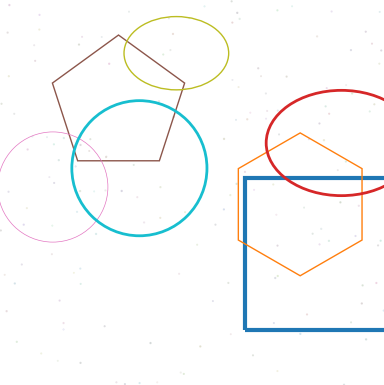[{"shape": "square", "thickness": 3, "radius": 0.99, "center": [0.833, 0.341]}, {"shape": "hexagon", "thickness": 1, "radius": 0.93, "center": [0.78, 0.469]}, {"shape": "oval", "thickness": 2, "radius": 0.98, "center": [0.887, 0.629]}, {"shape": "pentagon", "thickness": 1, "radius": 0.9, "center": [0.308, 0.728]}, {"shape": "circle", "thickness": 0.5, "radius": 0.72, "center": [0.137, 0.514]}, {"shape": "oval", "thickness": 1, "radius": 0.68, "center": [0.458, 0.862]}, {"shape": "circle", "thickness": 2, "radius": 0.88, "center": [0.362, 0.563]}]